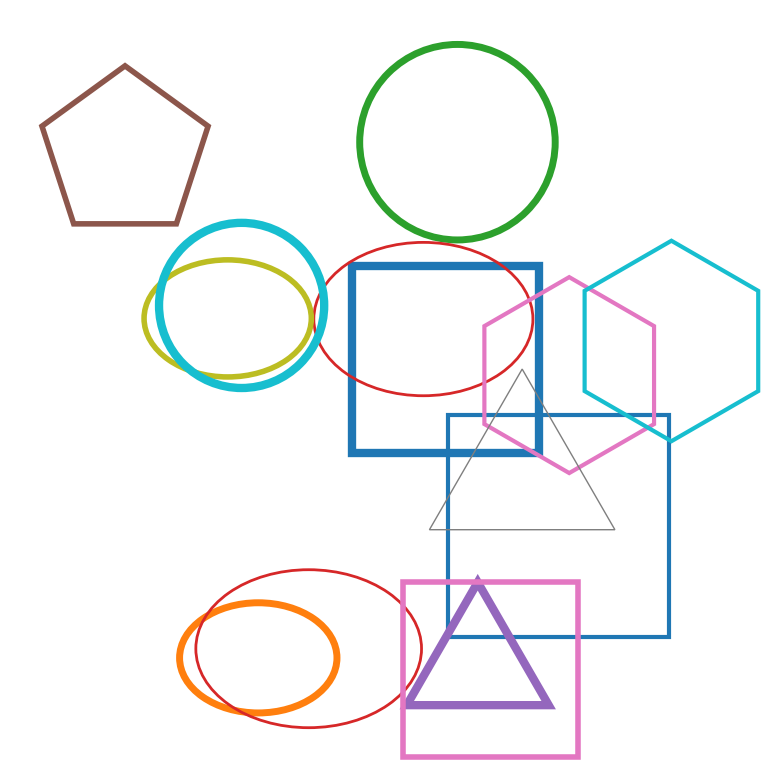[{"shape": "square", "thickness": 3, "radius": 0.61, "center": [0.579, 0.533]}, {"shape": "square", "thickness": 1.5, "radius": 0.72, "center": [0.725, 0.317]}, {"shape": "oval", "thickness": 2.5, "radius": 0.51, "center": [0.335, 0.146]}, {"shape": "circle", "thickness": 2.5, "radius": 0.63, "center": [0.594, 0.815]}, {"shape": "oval", "thickness": 1, "radius": 0.71, "center": [0.55, 0.586]}, {"shape": "oval", "thickness": 1, "radius": 0.73, "center": [0.401, 0.158]}, {"shape": "triangle", "thickness": 3, "radius": 0.53, "center": [0.62, 0.137]}, {"shape": "pentagon", "thickness": 2, "radius": 0.57, "center": [0.162, 0.801]}, {"shape": "square", "thickness": 2, "radius": 0.57, "center": [0.637, 0.131]}, {"shape": "hexagon", "thickness": 1.5, "radius": 0.64, "center": [0.739, 0.513]}, {"shape": "triangle", "thickness": 0.5, "radius": 0.7, "center": [0.678, 0.382]}, {"shape": "oval", "thickness": 2, "radius": 0.54, "center": [0.296, 0.586]}, {"shape": "hexagon", "thickness": 1.5, "radius": 0.65, "center": [0.872, 0.557]}, {"shape": "circle", "thickness": 3, "radius": 0.54, "center": [0.314, 0.603]}]